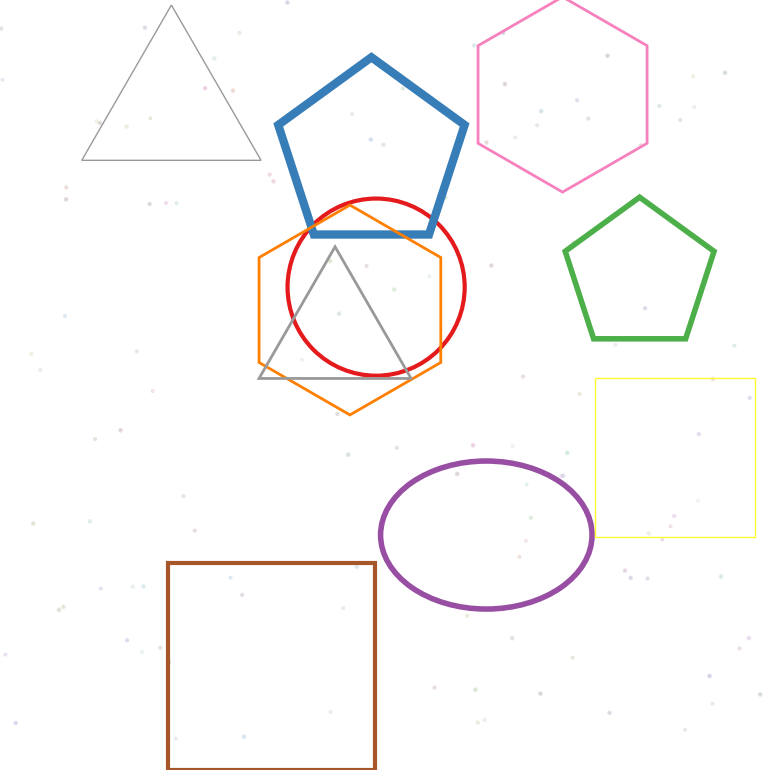[{"shape": "circle", "thickness": 1.5, "radius": 0.58, "center": [0.488, 0.627]}, {"shape": "pentagon", "thickness": 3, "radius": 0.64, "center": [0.482, 0.798]}, {"shape": "pentagon", "thickness": 2, "radius": 0.51, "center": [0.831, 0.642]}, {"shape": "oval", "thickness": 2, "radius": 0.69, "center": [0.632, 0.305]}, {"shape": "hexagon", "thickness": 1, "radius": 0.68, "center": [0.454, 0.597]}, {"shape": "square", "thickness": 0.5, "radius": 0.52, "center": [0.877, 0.406]}, {"shape": "square", "thickness": 1.5, "radius": 0.67, "center": [0.353, 0.134]}, {"shape": "hexagon", "thickness": 1, "radius": 0.63, "center": [0.731, 0.877]}, {"shape": "triangle", "thickness": 0.5, "radius": 0.67, "center": [0.223, 0.859]}, {"shape": "triangle", "thickness": 1, "radius": 0.57, "center": [0.435, 0.566]}]